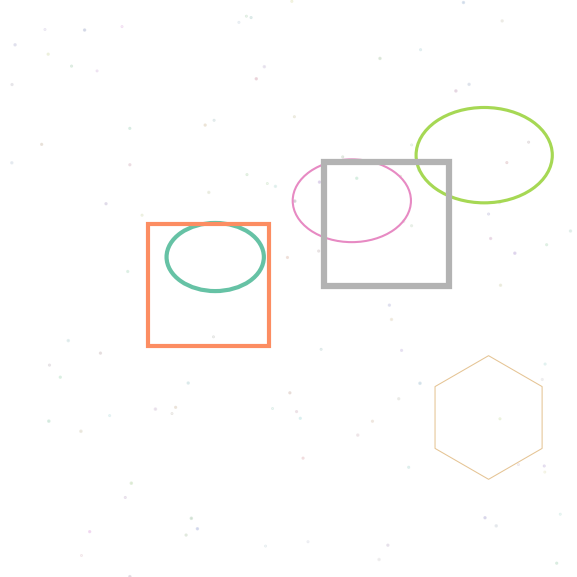[{"shape": "oval", "thickness": 2, "radius": 0.42, "center": [0.373, 0.554]}, {"shape": "square", "thickness": 2, "radius": 0.53, "center": [0.361, 0.506]}, {"shape": "oval", "thickness": 1, "radius": 0.51, "center": [0.609, 0.652]}, {"shape": "oval", "thickness": 1.5, "radius": 0.59, "center": [0.838, 0.73]}, {"shape": "hexagon", "thickness": 0.5, "radius": 0.54, "center": [0.846, 0.276]}, {"shape": "square", "thickness": 3, "radius": 0.54, "center": [0.67, 0.611]}]